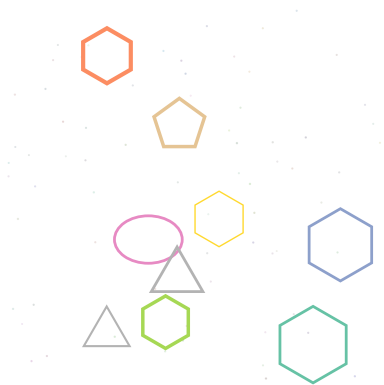[{"shape": "hexagon", "thickness": 2, "radius": 0.5, "center": [0.813, 0.105]}, {"shape": "hexagon", "thickness": 3, "radius": 0.36, "center": [0.278, 0.855]}, {"shape": "hexagon", "thickness": 2, "radius": 0.47, "center": [0.884, 0.364]}, {"shape": "oval", "thickness": 2, "radius": 0.44, "center": [0.385, 0.378]}, {"shape": "hexagon", "thickness": 2.5, "radius": 0.34, "center": [0.43, 0.163]}, {"shape": "hexagon", "thickness": 1, "radius": 0.36, "center": [0.569, 0.431]}, {"shape": "pentagon", "thickness": 2.5, "radius": 0.35, "center": [0.466, 0.675]}, {"shape": "triangle", "thickness": 2, "radius": 0.39, "center": [0.46, 0.281]}, {"shape": "triangle", "thickness": 1.5, "radius": 0.34, "center": [0.277, 0.135]}]